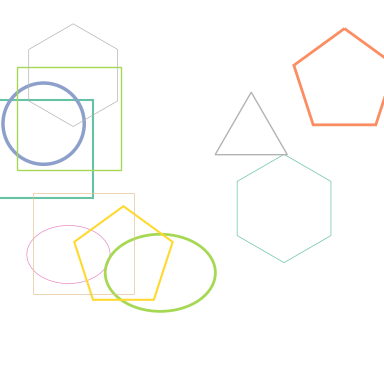[{"shape": "square", "thickness": 1.5, "radius": 0.63, "center": [0.116, 0.613]}, {"shape": "hexagon", "thickness": 0.5, "radius": 0.7, "center": [0.738, 0.458]}, {"shape": "pentagon", "thickness": 2, "radius": 0.69, "center": [0.895, 0.788]}, {"shape": "circle", "thickness": 2.5, "radius": 0.53, "center": [0.113, 0.679]}, {"shape": "oval", "thickness": 0.5, "radius": 0.54, "center": [0.178, 0.339]}, {"shape": "square", "thickness": 1, "radius": 0.67, "center": [0.178, 0.692]}, {"shape": "oval", "thickness": 2, "radius": 0.72, "center": [0.416, 0.291]}, {"shape": "pentagon", "thickness": 1.5, "radius": 0.67, "center": [0.321, 0.33]}, {"shape": "square", "thickness": 0.5, "radius": 0.66, "center": [0.217, 0.368]}, {"shape": "hexagon", "thickness": 0.5, "radius": 0.67, "center": [0.19, 0.805]}, {"shape": "triangle", "thickness": 1, "radius": 0.54, "center": [0.653, 0.652]}]